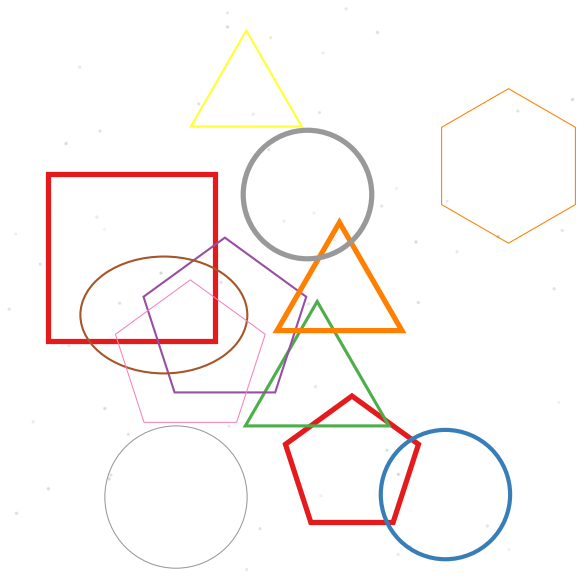[{"shape": "square", "thickness": 2.5, "radius": 0.72, "center": [0.228, 0.553]}, {"shape": "pentagon", "thickness": 2.5, "radius": 0.61, "center": [0.609, 0.192]}, {"shape": "circle", "thickness": 2, "radius": 0.56, "center": [0.771, 0.143]}, {"shape": "triangle", "thickness": 1.5, "radius": 0.72, "center": [0.549, 0.333]}, {"shape": "pentagon", "thickness": 1, "radius": 0.74, "center": [0.389, 0.439]}, {"shape": "triangle", "thickness": 2.5, "radius": 0.62, "center": [0.588, 0.489]}, {"shape": "hexagon", "thickness": 0.5, "radius": 0.67, "center": [0.881, 0.712]}, {"shape": "triangle", "thickness": 1, "radius": 0.55, "center": [0.426, 0.835]}, {"shape": "oval", "thickness": 1, "radius": 0.72, "center": [0.284, 0.454]}, {"shape": "pentagon", "thickness": 0.5, "radius": 0.68, "center": [0.33, 0.378]}, {"shape": "circle", "thickness": 0.5, "radius": 0.62, "center": [0.305, 0.138]}, {"shape": "circle", "thickness": 2.5, "radius": 0.56, "center": [0.532, 0.662]}]